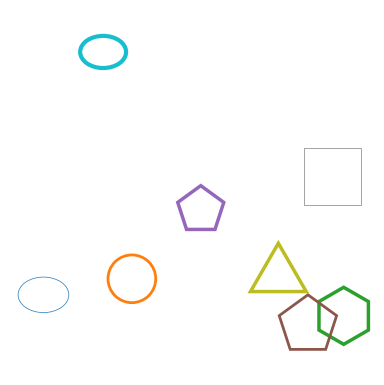[{"shape": "oval", "thickness": 0.5, "radius": 0.33, "center": [0.113, 0.234]}, {"shape": "circle", "thickness": 2, "radius": 0.31, "center": [0.343, 0.276]}, {"shape": "hexagon", "thickness": 2.5, "radius": 0.37, "center": [0.893, 0.18]}, {"shape": "pentagon", "thickness": 2.5, "radius": 0.31, "center": [0.521, 0.455]}, {"shape": "pentagon", "thickness": 2, "radius": 0.39, "center": [0.8, 0.156]}, {"shape": "square", "thickness": 0.5, "radius": 0.37, "center": [0.864, 0.542]}, {"shape": "triangle", "thickness": 2.5, "radius": 0.42, "center": [0.723, 0.285]}, {"shape": "oval", "thickness": 3, "radius": 0.3, "center": [0.268, 0.865]}]